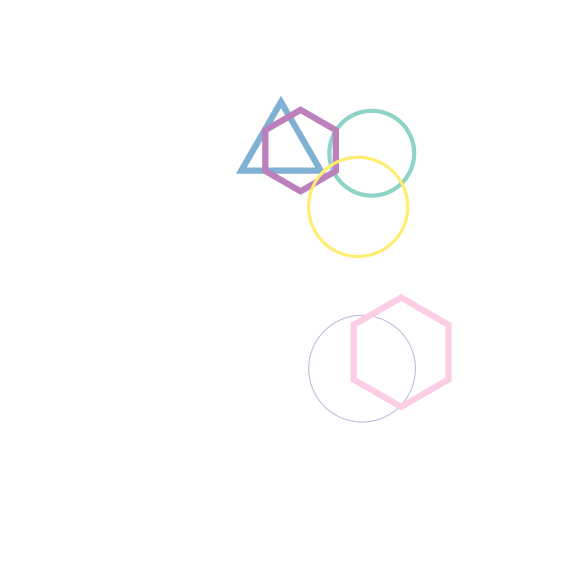[{"shape": "circle", "thickness": 2, "radius": 0.37, "center": [0.644, 0.734]}, {"shape": "circle", "thickness": 0.5, "radius": 0.46, "center": [0.627, 0.361]}, {"shape": "triangle", "thickness": 3, "radius": 0.4, "center": [0.487, 0.743]}, {"shape": "hexagon", "thickness": 3, "radius": 0.47, "center": [0.695, 0.389]}, {"shape": "hexagon", "thickness": 3, "radius": 0.35, "center": [0.52, 0.738]}, {"shape": "circle", "thickness": 1.5, "radius": 0.43, "center": [0.62, 0.641]}]